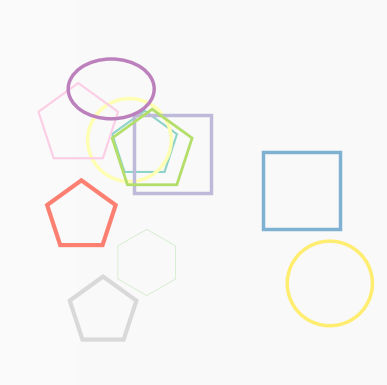[{"shape": "pentagon", "thickness": 1.5, "radius": 0.44, "center": [0.373, 0.624]}, {"shape": "circle", "thickness": 2.5, "radius": 0.54, "center": [0.334, 0.636]}, {"shape": "square", "thickness": 2.5, "radius": 0.5, "center": [0.446, 0.6]}, {"shape": "pentagon", "thickness": 3, "radius": 0.46, "center": [0.21, 0.439]}, {"shape": "square", "thickness": 2.5, "radius": 0.5, "center": [0.778, 0.505]}, {"shape": "pentagon", "thickness": 2, "radius": 0.54, "center": [0.393, 0.608]}, {"shape": "pentagon", "thickness": 1.5, "radius": 0.54, "center": [0.202, 0.676]}, {"shape": "pentagon", "thickness": 3, "radius": 0.45, "center": [0.266, 0.191]}, {"shape": "oval", "thickness": 2.5, "radius": 0.55, "center": [0.287, 0.769]}, {"shape": "hexagon", "thickness": 0.5, "radius": 0.43, "center": [0.379, 0.318]}, {"shape": "circle", "thickness": 2.5, "radius": 0.55, "center": [0.851, 0.264]}]